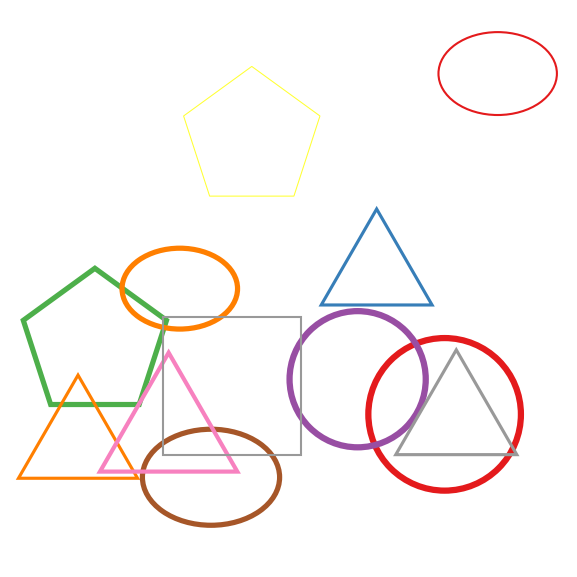[{"shape": "circle", "thickness": 3, "radius": 0.66, "center": [0.77, 0.282]}, {"shape": "oval", "thickness": 1, "radius": 0.51, "center": [0.862, 0.872]}, {"shape": "triangle", "thickness": 1.5, "radius": 0.55, "center": [0.652, 0.526]}, {"shape": "pentagon", "thickness": 2.5, "radius": 0.65, "center": [0.164, 0.404]}, {"shape": "circle", "thickness": 3, "radius": 0.59, "center": [0.619, 0.342]}, {"shape": "oval", "thickness": 2.5, "radius": 0.5, "center": [0.311, 0.499]}, {"shape": "triangle", "thickness": 1.5, "radius": 0.6, "center": [0.135, 0.231]}, {"shape": "pentagon", "thickness": 0.5, "radius": 0.62, "center": [0.436, 0.76]}, {"shape": "oval", "thickness": 2.5, "radius": 0.59, "center": [0.365, 0.173]}, {"shape": "triangle", "thickness": 2, "radius": 0.69, "center": [0.292, 0.251]}, {"shape": "square", "thickness": 1, "radius": 0.6, "center": [0.402, 0.33]}, {"shape": "triangle", "thickness": 1.5, "radius": 0.6, "center": [0.79, 0.272]}]